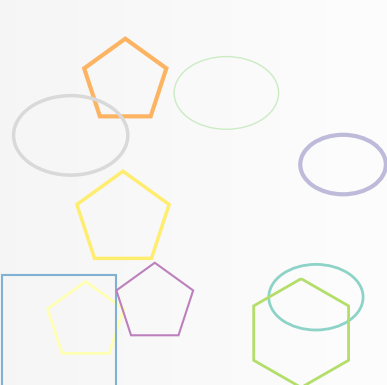[{"shape": "oval", "thickness": 2, "radius": 0.61, "center": [0.815, 0.228]}, {"shape": "pentagon", "thickness": 2, "radius": 0.52, "center": [0.221, 0.166]}, {"shape": "oval", "thickness": 3, "radius": 0.55, "center": [0.885, 0.573]}, {"shape": "square", "thickness": 1.5, "radius": 0.74, "center": [0.152, 0.137]}, {"shape": "pentagon", "thickness": 3, "radius": 0.56, "center": [0.323, 0.788]}, {"shape": "hexagon", "thickness": 2, "radius": 0.71, "center": [0.777, 0.135]}, {"shape": "oval", "thickness": 2.5, "radius": 0.74, "center": [0.182, 0.648]}, {"shape": "pentagon", "thickness": 1.5, "radius": 0.52, "center": [0.399, 0.213]}, {"shape": "oval", "thickness": 1, "radius": 0.67, "center": [0.584, 0.759]}, {"shape": "pentagon", "thickness": 2.5, "radius": 0.63, "center": [0.317, 0.43]}]